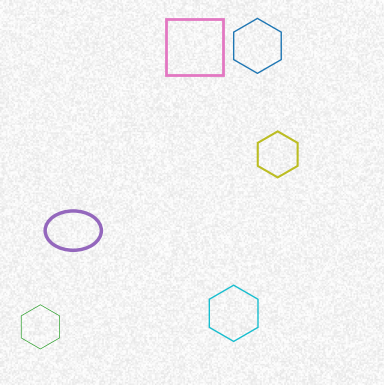[{"shape": "hexagon", "thickness": 1, "radius": 0.36, "center": [0.669, 0.881]}, {"shape": "hexagon", "thickness": 0.5, "radius": 0.29, "center": [0.105, 0.151]}, {"shape": "oval", "thickness": 2.5, "radius": 0.36, "center": [0.19, 0.401]}, {"shape": "square", "thickness": 2, "radius": 0.37, "center": [0.506, 0.877]}, {"shape": "hexagon", "thickness": 1.5, "radius": 0.3, "center": [0.721, 0.599]}, {"shape": "hexagon", "thickness": 1, "radius": 0.36, "center": [0.607, 0.186]}]